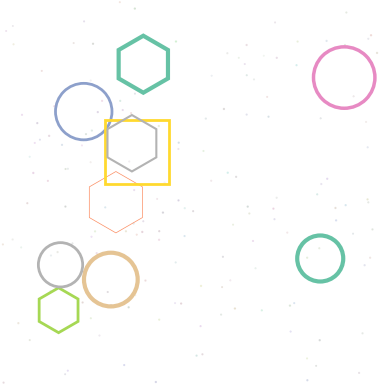[{"shape": "hexagon", "thickness": 3, "radius": 0.37, "center": [0.372, 0.833]}, {"shape": "circle", "thickness": 3, "radius": 0.3, "center": [0.832, 0.329]}, {"shape": "hexagon", "thickness": 0.5, "radius": 0.4, "center": [0.301, 0.475]}, {"shape": "circle", "thickness": 2, "radius": 0.37, "center": [0.218, 0.71]}, {"shape": "circle", "thickness": 2.5, "radius": 0.4, "center": [0.894, 0.799]}, {"shape": "hexagon", "thickness": 2, "radius": 0.29, "center": [0.152, 0.194]}, {"shape": "square", "thickness": 2, "radius": 0.41, "center": [0.356, 0.606]}, {"shape": "circle", "thickness": 3, "radius": 0.35, "center": [0.288, 0.274]}, {"shape": "circle", "thickness": 2, "radius": 0.29, "center": [0.157, 0.312]}, {"shape": "hexagon", "thickness": 1.5, "radius": 0.37, "center": [0.343, 0.628]}]